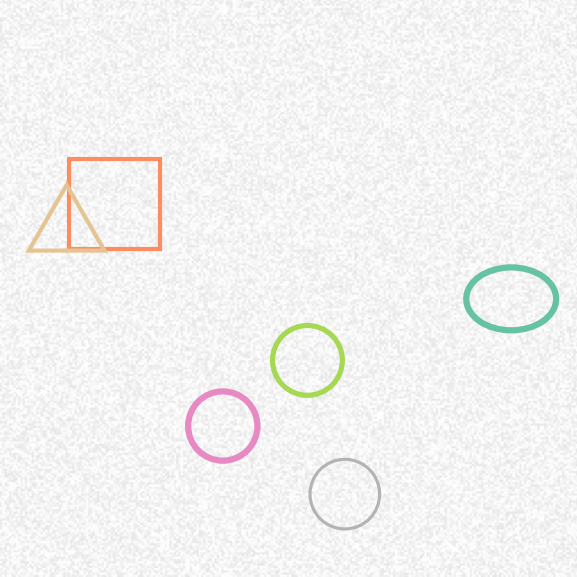[{"shape": "oval", "thickness": 3, "radius": 0.39, "center": [0.885, 0.482]}, {"shape": "square", "thickness": 2, "radius": 0.39, "center": [0.198, 0.646]}, {"shape": "circle", "thickness": 3, "radius": 0.3, "center": [0.386, 0.261]}, {"shape": "circle", "thickness": 2.5, "radius": 0.3, "center": [0.532, 0.375]}, {"shape": "triangle", "thickness": 2, "radius": 0.38, "center": [0.115, 0.603]}, {"shape": "circle", "thickness": 1.5, "radius": 0.3, "center": [0.597, 0.143]}]